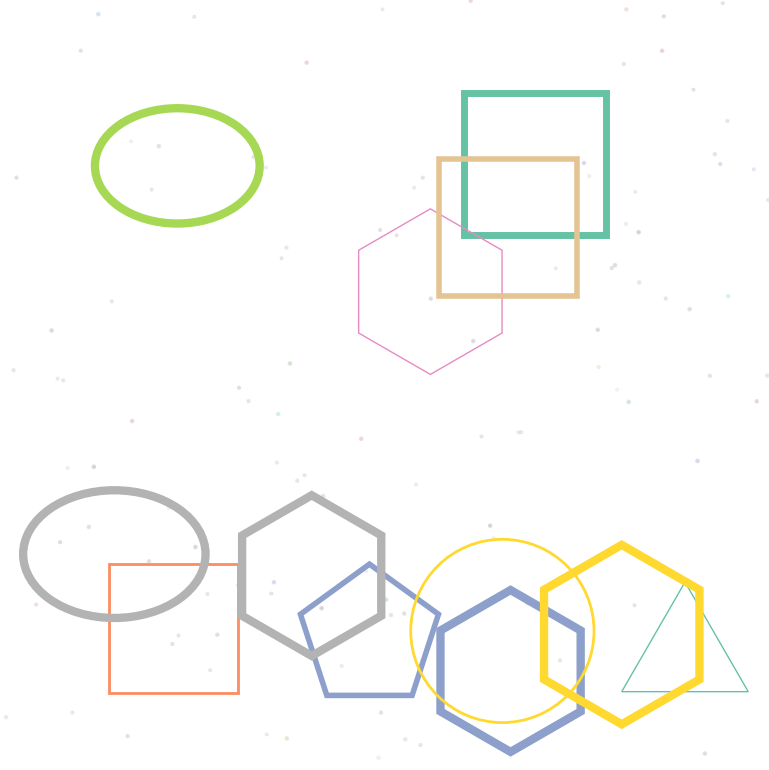[{"shape": "triangle", "thickness": 0.5, "radius": 0.47, "center": [0.89, 0.149]}, {"shape": "square", "thickness": 2.5, "radius": 0.46, "center": [0.695, 0.787]}, {"shape": "square", "thickness": 1, "radius": 0.42, "center": [0.226, 0.184]}, {"shape": "hexagon", "thickness": 3, "radius": 0.53, "center": [0.663, 0.129]}, {"shape": "pentagon", "thickness": 2, "radius": 0.47, "center": [0.48, 0.173]}, {"shape": "hexagon", "thickness": 0.5, "radius": 0.54, "center": [0.559, 0.621]}, {"shape": "oval", "thickness": 3, "radius": 0.53, "center": [0.23, 0.785]}, {"shape": "circle", "thickness": 1, "radius": 0.6, "center": [0.652, 0.181]}, {"shape": "hexagon", "thickness": 3, "radius": 0.58, "center": [0.807, 0.176]}, {"shape": "square", "thickness": 2, "radius": 0.45, "center": [0.66, 0.704]}, {"shape": "hexagon", "thickness": 3, "radius": 0.52, "center": [0.405, 0.252]}, {"shape": "oval", "thickness": 3, "radius": 0.59, "center": [0.148, 0.28]}]